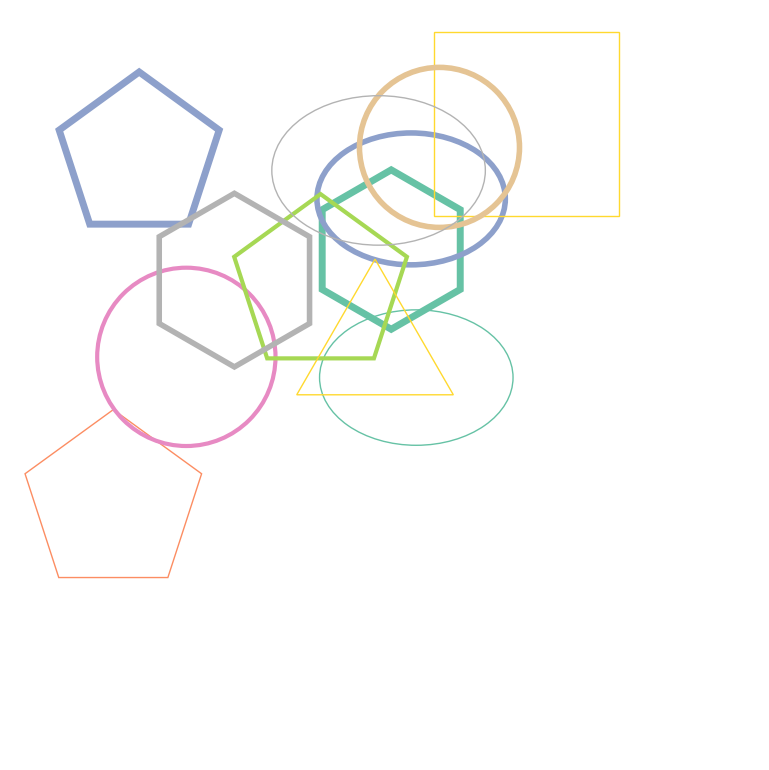[{"shape": "oval", "thickness": 0.5, "radius": 0.63, "center": [0.541, 0.51]}, {"shape": "hexagon", "thickness": 2.5, "radius": 0.52, "center": [0.508, 0.676]}, {"shape": "pentagon", "thickness": 0.5, "radius": 0.6, "center": [0.147, 0.347]}, {"shape": "oval", "thickness": 2, "radius": 0.61, "center": [0.534, 0.742]}, {"shape": "pentagon", "thickness": 2.5, "radius": 0.55, "center": [0.181, 0.797]}, {"shape": "circle", "thickness": 1.5, "radius": 0.58, "center": [0.242, 0.537]}, {"shape": "pentagon", "thickness": 1.5, "radius": 0.59, "center": [0.416, 0.63]}, {"shape": "square", "thickness": 0.5, "radius": 0.6, "center": [0.684, 0.839]}, {"shape": "triangle", "thickness": 0.5, "radius": 0.59, "center": [0.487, 0.546]}, {"shape": "circle", "thickness": 2, "radius": 0.52, "center": [0.571, 0.809]}, {"shape": "hexagon", "thickness": 2, "radius": 0.56, "center": [0.304, 0.636]}, {"shape": "oval", "thickness": 0.5, "radius": 0.69, "center": [0.492, 0.779]}]